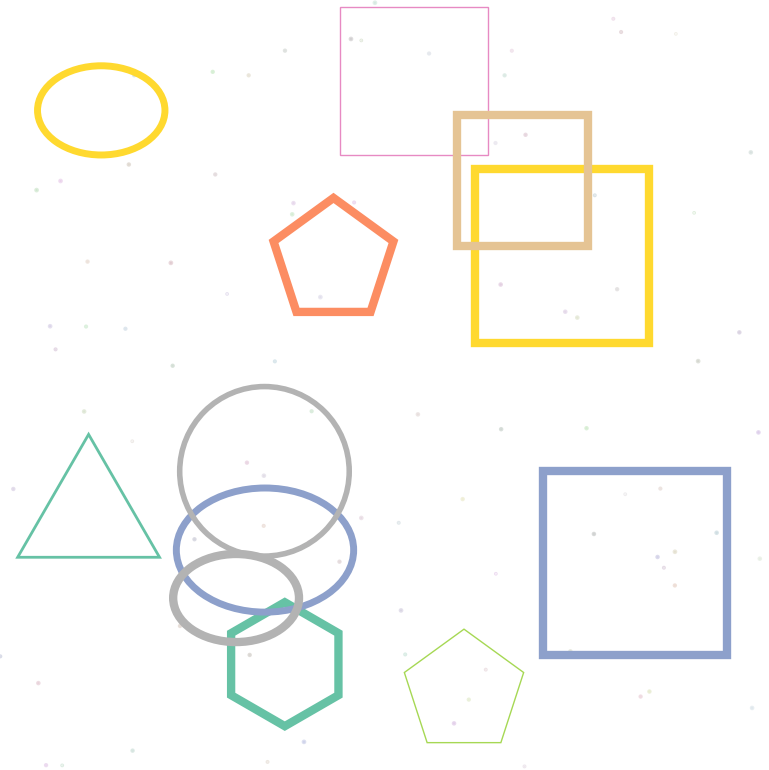[{"shape": "hexagon", "thickness": 3, "radius": 0.4, "center": [0.37, 0.137]}, {"shape": "triangle", "thickness": 1, "radius": 0.53, "center": [0.115, 0.329]}, {"shape": "pentagon", "thickness": 3, "radius": 0.41, "center": [0.433, 0.661]}, {"shape": "oval", "thickness": 2.5, "radius": 0.58, "center": [0.344, 0.286]}, {"shape": "square", "thickness": 3, "radius": 0.6, "center": [0.825, 0.269]}, {"shape": "square", "thickness": 0.5, "radius": 0.48, "center": [0.537, 0.895]}, {"shape": "pentagon", "thickness": 0.5, "radius": 0.41, "center": [0.603, 0.101]}, {"shape": "oval", "thickness": 2.5, "radius": 0.41, "center": [0.131, 0.857]}, {"shape": "square", "thickness": 3, "radius": 0.57, "center": [0.73, 0.667]}, {"shape": "square", "thickness": 3, "radius": 0.42, "center": [0.679, 0.766]}, {"shape": "oval", "thickness": 3, "radius": 0.41, "center": [0.307, 0.223]}, {"shape": "circle", "thickness": 2, "radius": 0.55, "center": [0.343, 0.388]}]